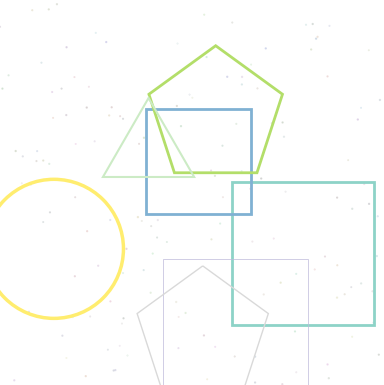[{"shape": "square", "thickness": 2, "radius": 0.93, "center": [0.787, 0.342]}, {"shape": "square", "thickness": 0.5, "radius": 0.94, "center": [0.611, 0.14]}, {"shape": "square", "thickness": 2, "radius": 0.68, "center": [0.516, 0.581]}, {"shape": "pentagon", "thickness": 2, "radius": 0.91, "center": [0.56, 0.699]}, {"shape": "pentagon", "thickness": 1, "radius": 0.9, "center": [0.527, 0.13]}, {"shape": "triangle", "thickness": 1.5, "radius": 0.68, "center": [0.386, 0.609]}, {"shape": "circle", "thickness": 2.5, "radius": 0.9, "center": [0.14, 0.354]}]